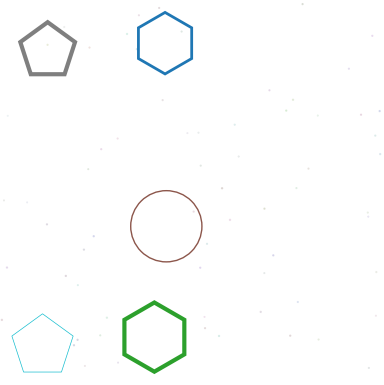[{"shape": "hexagon", "thickness": 2, "radius": 0.4, "center": [0.429, 0.888]}, {"shape": "hexagon", "thickness": 3, "radius": 0.45, "center": [0.401, 0.124]}, {"shape": "circle", "thickness": 1, "radius": 0.46, "center": [0.432, 0.412]}, {"shape": "pentagon", "thickness": 3, "radius": 0.37, "center": [0.124, 0.868]}, {"shape": "pentagon", "thickness": 0.5, "radius": 0.42, "center": [0.11, 0.101]}]